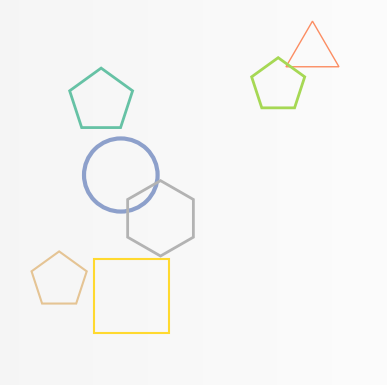[{"shape": "pentagon", "thickness": 2, "radius": 0.43, "center": [0.261, 0.738]}, {"shape": "triangle", "thickness": 1, "radius": 0.39, "center": [0.806, 0.866]}, {"shape": "circle", "thickness": 3, "radius": 0.47, "center": [0.312, 0.545]}, {"shape": "pentagon", "thickness": 2, "radius": 0.36, "center": [0.718, 0.778]}, {"shape": "square", "thickness": 1.5, "radius": 0.48, "center": [0.339, 0.231]}, {"shape": "pentagon", "thickness": 1.5, "radius": 0.37, "center": [0.153, 0.272]}, {"shape": "hexagon", "thickness": 2, "radius": 0.49, "center": [0.414, 0.433]}]